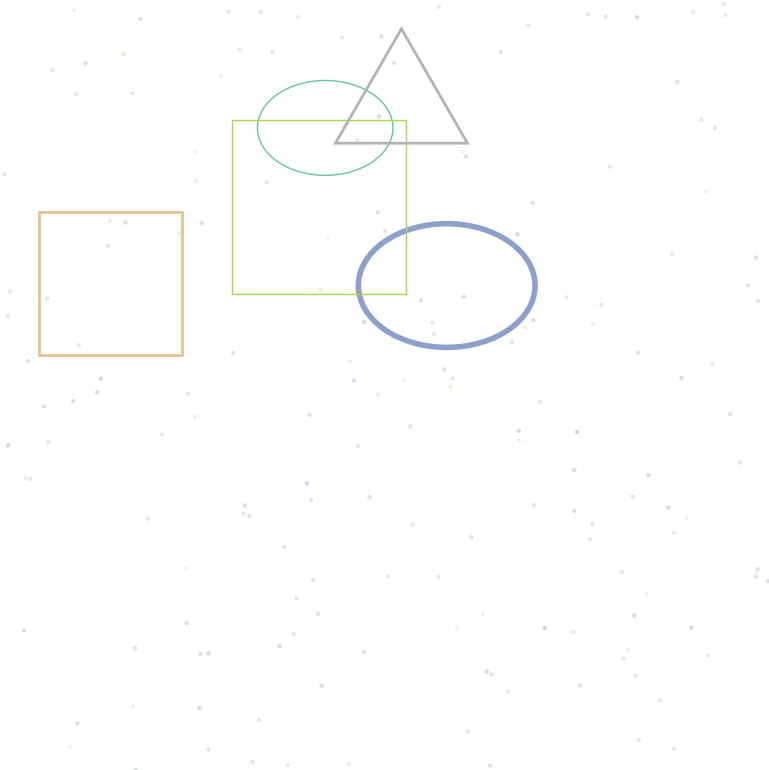[{"shape": "oval", "thickness": 0.5, "radius": 0.44, "center": [0.422, 0.834]}, {"shape": "oval", "thickness": 2, "radius": 0.57, "center": [0.58, 0.629]}, {"shape": "square", "thickness": 0.5, "radius": 0.57, "center": [0.414, 0.731]}, {"shape": "square", "thickness": 1, "radius": 0.46, "center": [0.143, 0.632]}, {"shape": "triangle", "thickness": 1, "radius": 0.5, "center": [0.521, 0.864]}]